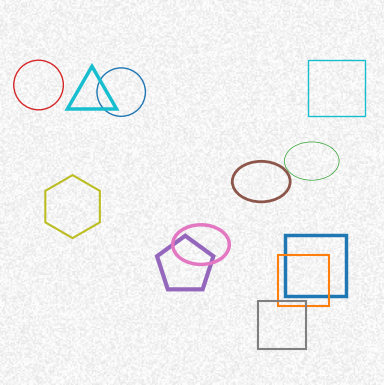[{"shape": "square", "thickness": 2.5, "radius": 0.4, "center": [0.819, 0.31]}, {"shape": "circle", "thickness": 1, "radius": 0.31, "center": [0.315, 0.761]}, {"shape": "square", "thickness": 1.5, "radius": 0.33, "center": [0.788, 0.272]}, {"shape": "oval", "thickness": 0.5, "radius": 0.36, "center": [0.81, 0.582]}, {"shape": "circle", "thickness": 1, "radius": 0.32, "center": [0.1, 0.779]}, {"shape": "pentagon", "thickness": 3, "radius": 0.38, "center": [0.481, 0.311]}, {"shape": "oval", "thickness": 2, "radius": 0.38, "center": [0.679, 0.528]}, {"shape": "oval", "thickness": 2.5, "radius": 0.37, "center": [0.522, 0.365]}, {"shape": "square", "thickness": 1.5, "radius": 0.31, "center": [0.732, 0.157]}, {"shape": "hexagon", "thickness": 1.5, "radius": 0.41, "center": [0.189, 0.463]}, {"shape": "square", "thickness": 1, "radius": 0.36, "center": [0.874, 0.772]}, {"shape": "triangle", "thickness": 2.5, "radius": 0.37, "center": [0.239, 0.754]}]